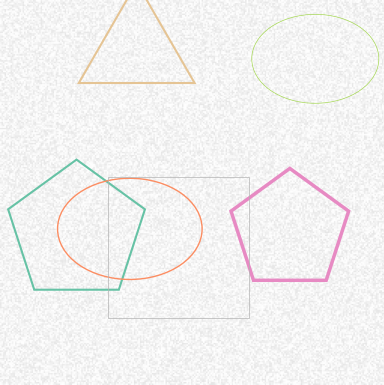[{"shape": "pentagon", "thickness": 1.5, "radius": 0.93, "center": [0.199, 0.399]}, {"shape": "oval", "thickness": 1, "radius": 0.94, "center": [0.337, 0.406]}, {"shape": "pentagon", "thickness": 2.5, "radius": 0.8, "center": [0.753, 0.402]}, {"shape": "oval", "thickness": 0.5, "radius": 0.83, "center": [0.819, 0.847]}, {"shape": "triangle", "thickness": 1.5, "radius": 0.87, "center": [0.355, 0.871]}, {"shape": "square", "thickness": 0.5, "radius": 0.92, "center": [0.463, 0.357]}]